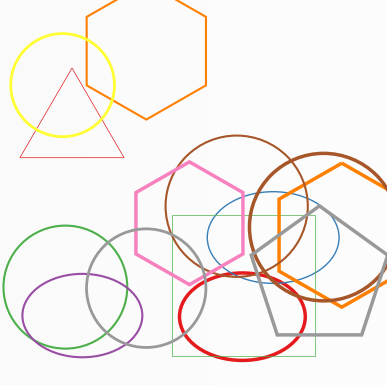[{"shape": "triangle", "thickness": 0.5, "radius": 0.78, "center": [0.186, 0.668]}, {"shape": "oval", "thickness": 2.5, "radius": 0.81, "center": [0.626, 0.177]}, {"shape": "oval", "thickness": 1, "radius": 0.85, "center": [0.705, 0.383]}, {"shape": "circle", "thickness": 1.5, "radius": 0.8, "center": [0.169, 0.254]}, {"shape": "square", "thickness": 0.5, "radius": 0.92, "center": [0.629, 0.258]}, {"shape": "oval", "thickness": 1.5, "radius": 0.77, "center": [0.213, 0.18]}, {"shape": "hexagon", "thickness": 2.5, "radius": 0.94, "center": [0.882, 0.389]}, {"shape": "hexagon", "thickness": 1.5, "radius": 0.89, "center": [0.378, 0.867]}, {"shape": "circle", "thickness": 2, "radius": 0.67, "center": [0.162, 0.779]}, {"shape": "circle", "thickness": 1.5, "radius": 0.92, "center": [0.611, 0.464]}, {"shape": "circle", "thickness": 2.5, "radius": 0.96, "center": [0.835, 0.41]}, {"shape": "hexagon", "thickness": 2.5, "radius": 0.8, "center": [0.489, 0.42]}, {"shape": "pentagon", "thickness": 2.5, "radius": 0.93, "center": [0.824, 0.28]}, {"shape": "circle", "thickness": 2, "radius": 0.77, "center": [0.377, 0.252]}]